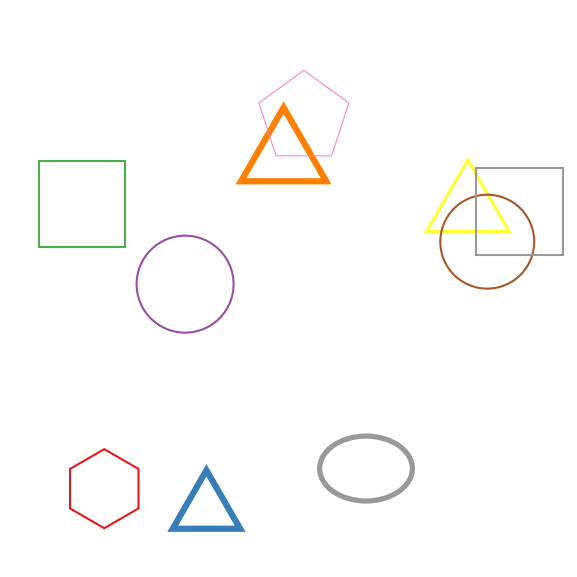[{"shape": "hexagon", "thickness": 1, "radius": 0.34, "center": [0.181, 0.153]}, {"shape": "triangle", "thickness": 3, "radius": 0.34, "center": [0.357, 0.117]}, {"shape": "square", "thickness": 1, "radius": 0.37, "center": [0.143, 0.646]}, {"shape": "circle", "thickness": 1, "radius": 0.42, "center": [0.321, 0.507]}, {"shape": "triangle", "thickness": 3, "radius": 0.43, "center": [0.491, 0.728]}, {"shape": "triangle", "thickness": 1.5, "radius": 0.41, "center": [0.81, 0.64]}, {"shape": "circle", "thickness": 1, "radius": 0.41, "center": [0.844, 0.581]}, {"shape": "pentagon", "thickness": 0.5, "radius": 0.41, "center": [0.526, 0.796]}, {"shape": "oval", "thickness": 2.5, "radius": 0.4, "center": [0.634, 0.188]}, {"shape": "square", "thickness": 1, "radius": 0.38, "center": [0.899, 0.633]}]